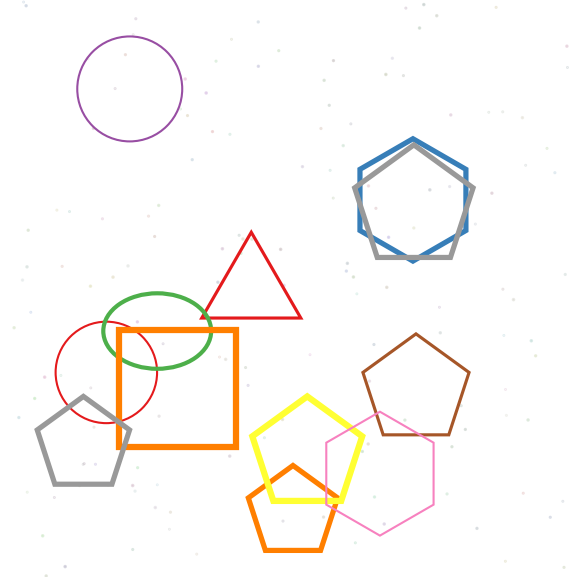[{"shape": "triangle", "thickness": 1.5, "radius": 0.5, "center": [0.435, 0.498]}, {"shape": "circle", "thickness": 1, "radius": 0.44, "center": [0.184, 0.354]}, {"shape": "hexagon", "thickness": 2.5, "radius": 0.53, "center": [0.715, 0.653]}, {"shape": "oval", "thickness": 2, "radius": 0.47, "center": [0.272, 0.426]}, {"shape": "circle", "thickness": 1, "radius": 0.45, "center": [0.225, 0.845]}, {"shape": "pentagon", "thickness": 2.5, "radius": 0.41, "center": [0.507, 0.112]}, {"shape": "square", "thickness": 3, "radius": 0.51, "center": [0.308, 0.326]}, {"shape": "pentagon", "thickness": 3, "radius": 0.5, "center": [0.532, 0.213]}, {"shape": "pentagon", "thickness": 1.5, "radius": 0.48, "center": [0.72, 0.324]}, {"shape": "hexagon", "thickness": 1, "radius": 0.54, "center": [0.658, 0.179]}, {"shape": "pentagon", "thickness": 2.5, "radius": 0.42, "center": [0.144, 0.229]}, {"shape": "pentagon", "thickness": 2.5, "radius": 0.54, "center": [0.717, 0.641]}]